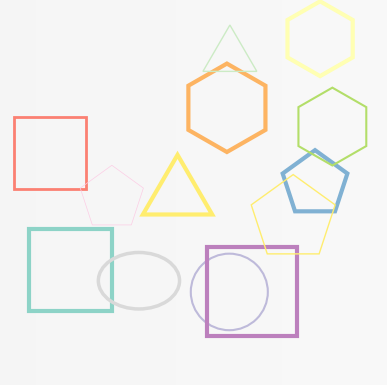[{"shape": "square", "thickness": 3, "radius": 0.54, "center": [0.181, 0.299]}, {"shape": "hexagon", "thickness": 3, "radius": 0.49, "center": [0.826, 0.899]}, {"shape": "circle", "thickness": 1.5, "radius": 0.5, "center": [0.592, 0.242]}, {"shape": "square", "thickness": 2, "radius": 0.46, "center": [0.128, 0.603]}, {"shape": "pentagon", "thickness": 3, "radius": 0.44, "center": [0.813, 0.522]}, {"shape": "hexagon", "thickness": 3, "radius": 0.57, "center": [0.586, 0.72]}, {"shape": "hexagon", "thickness": 1.5, "radius": 0.51, "center": [0.858, 0.671]}, {"shape": "pentagon", "thickness": 0.5, "radius": 0.43, "center": [0.289, 0.485]}, {"shape": "oval", "thickness": 2.5, "radius": 0.52, "center": [0.359, 0.271]}, {"shape": "square", "thickness": 3, "radius": 0.58, "center": [0.65, 0.242]}, {"shape": "triangle", "thickness": 1, "radius": 0.4, "center": [0.593, 0.855]}, {"shape": "triangle", "thickness": 3, "radius": 0.52, "center": [0.458, 0.494]}, {"shape": "pentagon", "thickness": 1, "radius": 0.57, "center": [0.757, 0.433]}]